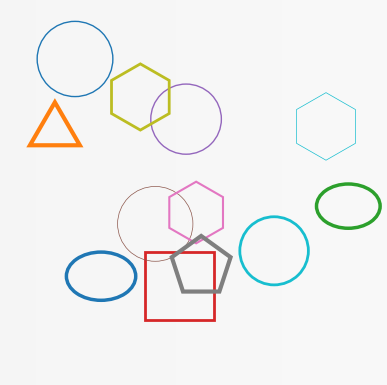[{"shape": "oval", "thickness": 2.5, "radius": 0.45, "center": [0.261, 0.283]}, {"shape": "circle", "thickness": 1, "radius": 0.49, "center": [0.194, 0.847]}, {"shape": "triangle", "thickness": 3, "radius": 0.37, "center": [0.142, 0.66]}, {"shape": "oval", "thickness": 2.5, "radius": 0.41, "center": [0.899, 0.465]}, {"shape": "square", "thickness": 2, "radius": 0.45, "center": [0.462, 0.257]}, {"shape": "circle", "thickness": 1, "radius": 0.46, "center": [0.48, 0.691]}, {"shape": "circle", "thickness": 0.5, "radius": 0.49, "center": [0.401, 0.419]}, {"shape": "hexagon", "thickness": 1.5, "radius": 0.4, "center": [0.506, 0.448]}, {"shape": "pentagon", "thickness": 3, "radius": 0.4, "center": [0.519, 0.307]}, {"shape": "hexagon", "thickness": 2, "radius": 0.43, "center": [0.362, 0.748]}, {"shape": "hexagon", "thickness": 0.5, "radius": 0.44, "center": [0.841, 0.672]}, {"shape": "circle", "thickness": 2, "radius": 0.44, "center": [0.707, 0.349]}]